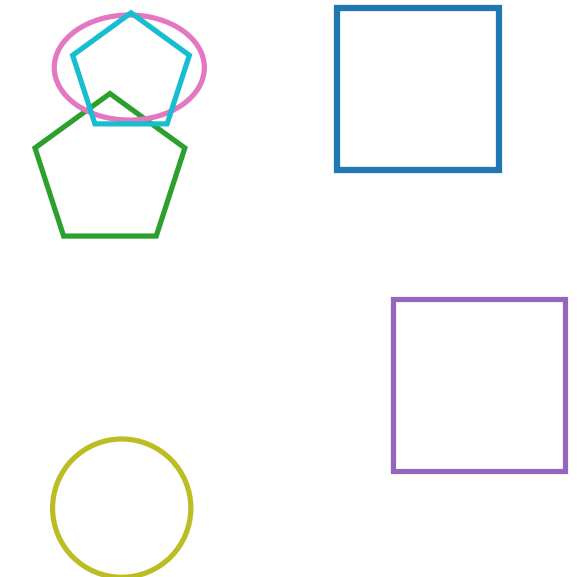[{"shape": "square", "thickness": 3, "radius": 0.7, "center": [0.724, 0.845]}, {"shape": "pentagon", "thickness": 2.5, "radius": 0.68, "center": [0.19, 0.701]}, {"shape": "square", "thickness": 2.5, "radius": 0.74, "center": [0.829, 0.332]}, {"shape": "oval", "thickness": 2.5, "radius": 0.65, "center": [0.224, 0.882]}, {"shape": "circle", "thickness": 2.5, "radius": 0.6, "center": [0.211, 0.119]}, {"shape": "pentagon", "thickness": 2.5, "radius": 0.53, "center": [0.227, 0.871]}]